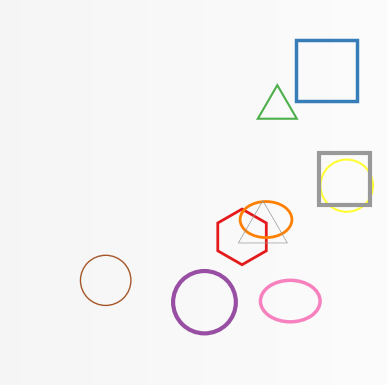[{"shape": "hexagon", "thickness": 2, "radius": 0.36, "center": [0.625, 0.385]}, {"shape": "square", "thickness": 2.5, "radius": 0.4, "center": [0.843, 0.818]}, {"shape": "triangle", "thickness": 1.5, "radius": 0.29, "center": [0.716, 0.721]}, {"shape": "circle", "thickness": 3, "radius": 0.4, "center": [0.528, 0.215]}, {"shape": "oval", "thickness": 2, "radius": 0.33, "center": [0.686, 0.43]}, {"shape": "circle", "thickness": 1.5, "radius": 0.34, "center": [0.895, 0.518]}, {"shape": "circle", "thickness": 1, "radius": 0.33, "center": [0.273, 0.272]}, {"shape": "oval", "thickness": 2.5, "radius": 0.38, "center": [0.749, 0.218]}, {"shape": "triangle", "thickness": 0.5, "radius": 0.37, "center": [0.678, 0.405]}, {"shape": "square", "thickness": 3, "radius": 0.33, "center": [0.889, 0.535]}]